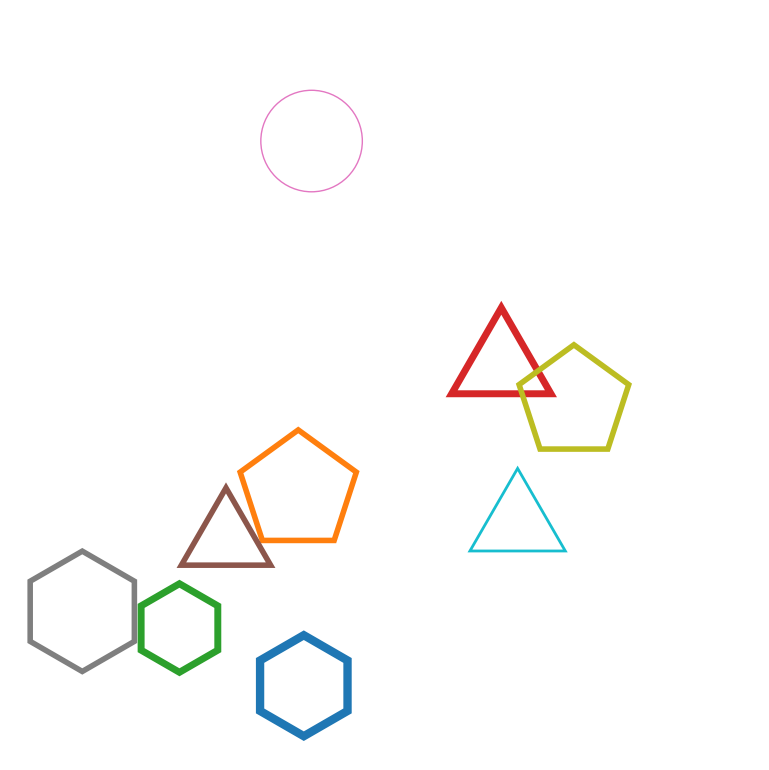[{"shape": "hexagon", "thickness": 3, "radius": 0.33, "center": [0.395, 0.109]}, {"shape": "pentagon", "thickness": 2, "radius": 0.4, "center": [0.387, 0.362]}, {"shape": "hexagon", "thickness": 2.5, "radius": 0.29, "center": [0.233, 0.184]}, {"shape": "triangle", "thickness": 2.5, "radius": 0.37, "center": [0.651, 0.526]}, {"shape": "triangle", "thickness": 2, "radius": 0.33, "center": [0.293, 0.299]}, {"shape": "circle", "thickness": 0.5, "radius": 0.33, "center": [0.405, 0.817]}, {"shape": "hexagon", "thickness": 2, "radius": 0.39, "center": [0.107, 0.206]}, {"shape": "pentagon", "thickness": 2, "radius": 0.37, "center": [0.745, 0.477]}, {"shape": "triangle", "thickness": 1, "radius": 0.36, "center": [0.672, 0.32]}]